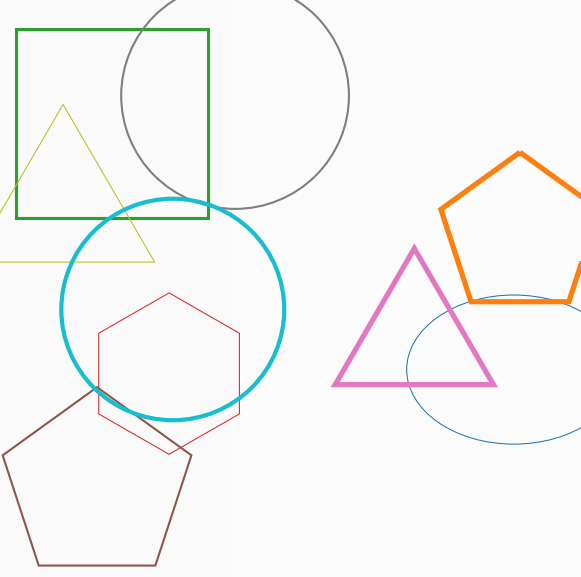[{"shape": "oval", "thickness": 0.5, "radius": 0.92, "center": [0.884, 0.359]}, {"shape": "pentagon", "thickness": 2.5, "radius": 0.72, "center": [0.895, 0.592]}, {"shape": "square", "thickness": 1.5, "radius": 0.82, "center": [0.193, 0.785]}, {"shape": "hexagon", "thickness": 0.5, "radius": 0.7, "center": [0.291, 0.352]}, {"shape": "pentagon", "thickness": 1, "radius": 0.85, "center": [0.167, 0.158]}, {"shape": "triangle", "thickness": 2.5, "radius": 0.79, "center": [0.713, 0.412]}, {"shape": "circle", "thickness": 1, "radius": 0.98, "center": [0.404, 0.833]}, {"shape": "triangle", "thickness": 0.5, "radius": 0.91, "center": [0.109, 0.636]}, {"shape": "circle", "thickness": 2, "radius": 0.96, "center": [0.297, 0.463]}]